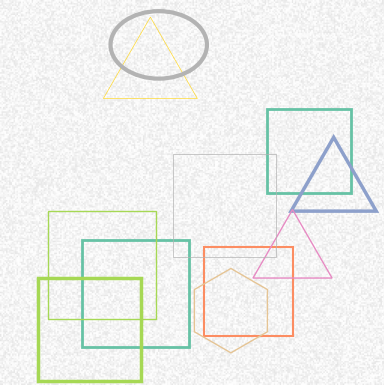[{"shape": "square", "thickness": 2, "radius": 0.69, "center": [0.351, 0.237]}, {"shape": "square", "thickness": 2, "radius": 0.54, "center": [0.802, 0.608]}, {"shape": "square", "thickness": 1.5, "radius": 0.58, "center": [0.646, 0.244]}, {"shape": "triangle", "thickness": 2.5, "radius": 0.64, "center": [0.867, 0.515]}, {"shape": "triangle", "thickness": 1, "radius": 0.59, "center": [0.76, 0.337]}, {"shape": "square", "thickness": 2.5, "radius": 0.67, "center": [0.232, 0.145]}, {"shape": "square", "thickness": 1, "radius": 0.7, "center": [0.265, 0.312]}, {"shape": "triangle", "thickness": 0.5, "radius": 0.7, "center": [0.391, 0.815]}, {"shape": "hexagon", "thickness": 1, "radius": 0.55, "center": [0.6, 0.193]}, {"shape": "oval", "thickness": 3, "radius": 0.63, "center": [0.412, 0.883]}, {"shape": "square", "thickness": 0.5, "radius": 0.67, "center": [0.584, 0.466]}]